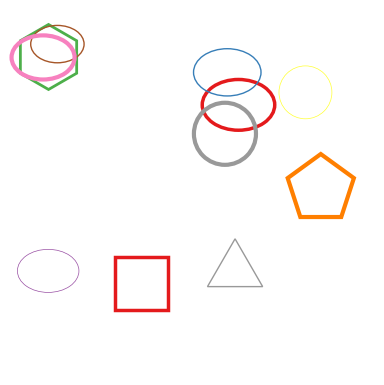[{"shape": "square", "thickness": 2.5, "radius": 0.34, "center": [0.367, 0.264]}, {"shape": "oval", "thickness": 2.5, "radius": 0.47, "center": [0.619, 0.728]}, {"shape": "oval", "thickness": 1, "radius": 0.44, "center": [0.59, 0.812]}, {"shape": "hexagon", "thickness": 2, "radius": 0.42, "center": [0.126, 0.852]}, {"shape": "oval", "thickness": 0.5, "radius": 0.4, "center": [0.125, 0.296]}, {"shape": "pentagon", "thickness": 3, "radius": 0.45, "center": [0.833, 0.509]}, {"shape": "circle", "thickness": 0.5, "radius": 0.34, "center": [0.793, 0.76]}, {"shape": "oval", "thickness": 1, "radius": 0.35, "center": [0.149, 0.885]}, {"shape": "oval", "thickness": 3, "radius": 0.41, "center": [0.112, 0.851]}, {"shape": "circle", "thickness": 3, "radius": 0.4, "center": [0.584, 0.652]}, {"shape": "triangle", "thickness": 1, "radius": 0.41, "center": [0.611, 0.297]}]